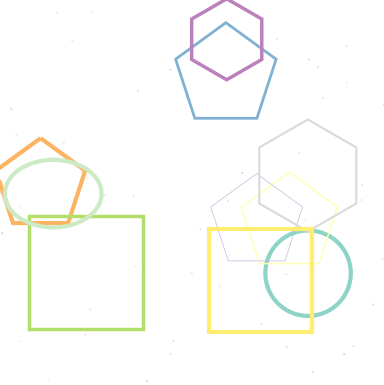[{"shape": "circle", "thickness": 3, "radius": 0.55, "center": [0.8, 0.29]}, {"shape": "pentagon", "thickness": 1, "radius": 0.66, "center": [0.751, 0.421]}, {"shape": "pentagon", "thickness": 0.5, "radius": 0.63, "center": [0.667, 0.424]}, {"shape": "pentagon", "thickness": 2, "radius": 0.69, "center": [0.587, 0.804]}, {"shape": "pentagon", "thickness": 3, "radius": 0.61, "center": [0.105, 0.519]}, {"shape": "square", "thickness": 2.5, "radius": 0.74, "center": [0.223, 0.293]}, {"shape": "hexagon", "thickness": 1.5, "radius": 0.73, "center": [0.799, 0.544]}, {"shape": "hexagon", "thickness": 2.5, "radius": 0.53, "center": [0.589, 0.898]}, {"shape": "oval", "thickness": 3, "radius": 0.63, "center": [0.138, 0.497]}, {"shape": "square", "thickness": 3, "radius": 0.67, "center": [0.676, 0.27]}]